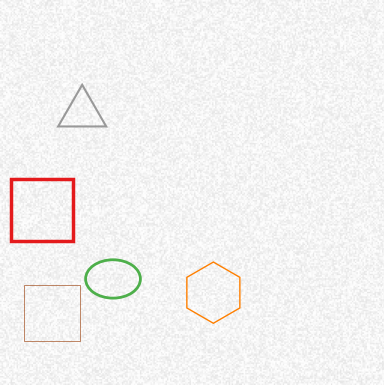[{"shape": "square", "thickness": 2.5, "radius": 0.4, "center": [0.108, 0.455]}, {"shape": "oval", "thickness": 2, "radius": 0.36, "center": [0.294, 0.275]}, {"shape": "hexagon", "thickness": 1, "radius": 0.4, "center": [0.554, 0.24]}, {"shape": "square", "thickness": 0.5, "radius": 0.36, "center": [0.136, 0.187]}, {"shape": "triangle", "thickness": 1.5, "radius": 0.36, "center": [0.213, 0.708]}]